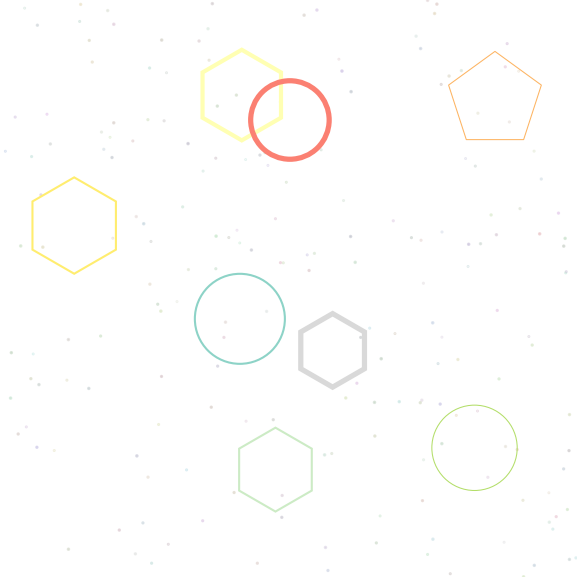[{"shape": "circle", "thickness": 1, "radius": 0.39, "center": [0.415, 0.447]}, {"shape": "hexagon", "thickness": 2, "radius": 0.39, "center": [0.419, 0.835]}, {"shape": "circle", "thickness": 2.5, "radius": 0.34, "center": [0.502, 0.791]}, {"shape": "pentagon", "thickness": 0.5, "radius": 0.42, "center": [0.857, 0.826]}, {"shape": "circle", "thickness": 0.5, "radius": 0.37, "center": [0.822, 0.224]}, {"shape": "hexagon", "thickness": 2.5, "radius": 0.32, "center": [0.576, 0.392]}, {"shape": "hexagon", "thickness": 1, "radius": 0.36, "center": [0.477, 0.186]}, {"shape": "hexagon", "thickness": 1, "radius": 0.42, "center": [0.128, 0.609]}]